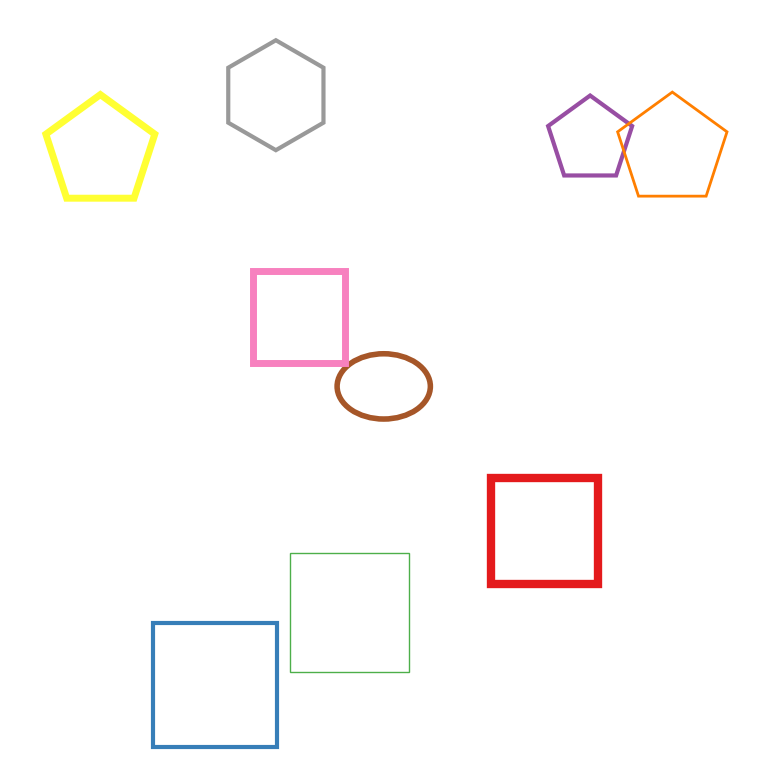[{"shape": "square", "thickness": 3, "radius": 0.34, "center": [0.707, 0.31]}, {"shape": "square", "thickness": 1.5, "radius": 0.4, "center": [0.279, 0.111]}, {"shape": "square", "thickness": 0.5, "radius": 0.39, "center": [0.454, 0.204]}, {"shape": "pentagon", "thickness": 1.5, "radius": 0.29, "center": [0.766, 0.819]}, {"shape": "pentagon", "thickness": 1, "radius": 0.37, "center": [0.873, 0.806]}, {"shape": "pentagon", "thickness": 2.5, "radius": 0.37, "center": [0.13, 0.803]}, {"shape": "oval", "thickness": 2, "radius": 0.3, "center": [0.498, 0.498]}, {"shape": "square", "thickness": 2.5, "radius": 0.3, "center": [0.389, 0.589]}, {"shape": "hexagon", "thickness": 1.5, "radius": 0.36, "center": [0.358, 0.876]}]